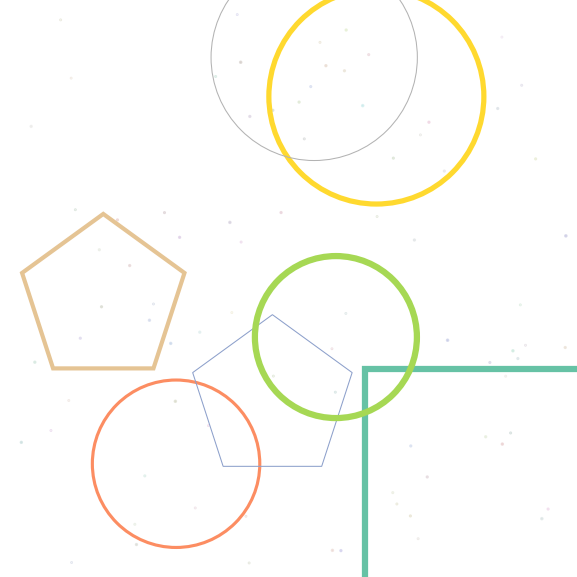[{"shape": "square", "thickness": 3, "radius": 0.94, "center": [0.82, 0.173]}, {"shape": "circle", "thickness": 1.5, "radius": 0.72, "center": [0.305, 0.196]}, {"shape": "pentagon", "thickness": 0.5, "radius": 0.73, "center": [0.472, 0.309]}, {"shape": "circle", "thickness": 3, "radius": 0.7, "center": [0.582, 0.415]}, {"shape": "circle", "thickness": 2.5, "radius": 0.93, "center": [0.652, 0.832]}, {"shape": "pentagon", "thickness": 2, "radius": 0.74, "center": [0.179, 0.481]}, {"shape": "circle", "thickness": 0.5, "radius": 0.89, "center": [0.544, 0.9]}]